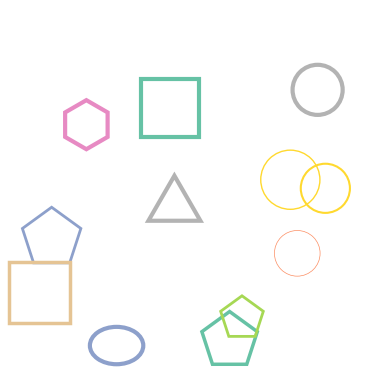[{"shape": "square", "thickness": 3, "radius": 0.38, "center": [0.441, 0.719]}, {"shape": "pentagon", "thickness": 2.5, "radius": 0.38, "center": [0.596, 0.115]}, {"shape": "circle", "thickness": 0.5, "radius": 0.3, "center": [0.772, 0.342]}, {"shape": "pentagon", "thickness": 2, "radius": 0.4, "center": [0.134, 0.382]}, {"shape": "oval", "thickness": 3, "radius": 0.35, "center": [0.303, 0.102]}, {"shape": "hexagon", "thickness": 3, "radius": 0.32, "center": [0.224, 0.676]}, {"shape": "pentagon", "thickness": 2, "radius": 0.29, "center": [0.629, 0.173]}, {"shape": "circle", "thickness": 1, "radius": 0.38, "center": [0.754, 0.533]}, {"shape": "circle", "thickness": 1.5, "radius": 0.32, "center": [0.845, 0.511]}, {"shape": "square", "thickness": 2.5, "radius": 0.39, "center": [0.103, 0.24]}, {"shape": "circle", "thickness": 3, "radius": 0.33, "center": [0.825, 0.767]}, {"shape": "triangle", "thickness": 3, "radius": 0.39, "center": [0.453, 0.466]}]